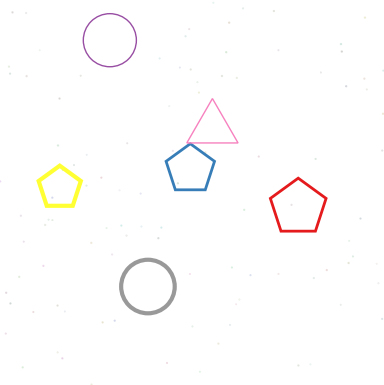[{"shape": "pentagon", "thickness": 2, "radius": 0.38, "center": [0.775, 0.461]}, {"shape": "pentagon", "thickness": 2, "radius": 0.33, "center": [0.494, 0.561]}, {"shape": "circle", "thickness": 1, "radius": 0.34, "center": [0.285, 0.896]}, {"shape": "pentagon", "thickness": 3, "radius": 0.29, "center": [0.155, 0.512]}, {"shape": "triangle", "thickness": 1, "radius": 0.38, "center": [0.552, 0.667]}, {"shape": "circle", "thickness": 3, "radius": 0.35, "center": [0.384, 0.256]}]